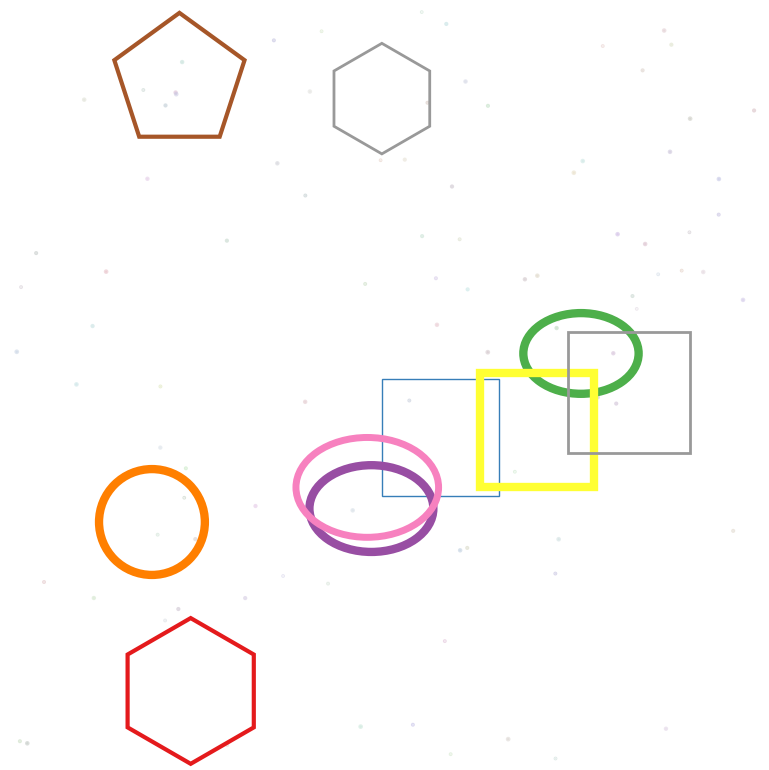[{"shape": "hexagon", "thickness": 1.5, "radius": 0.47, "center": [0.248, 0.103]}, {"shape": "square", "thickness": 0.5, "radius": 0.38, "center": [0.572, 0.432]}, {"shape": "oval", "thickness": 3, "radius": 0.37, "center": [0.755, 0.541]}, {"shape": "oval", "thickness": 3, "radius": 0.4, "center": [0.482, 0.34]}, {"shape": "circle", "thickness": 3, "radius": 0.34, "center": [0.197, 0.322]}, {"shape": "square", "thickness": 3, "radius": 0.37, "center": [0.698, 0.441]}, {"shape": "pentagon", "thickness": 1.5, "radius": 0.44, "center": [0.233, 0.894]}, {"shape": "oval", "thickness": 2.5, "radius": 0.46, "center": [0.477, 0.367]}, {"shape": "hexagon", "thickness": 1, "radius": 0.36, "center": [0.496, 0.872]}, {"shape": "square", "thickness": 1, "radius": 0.39, "center": [0.817, 0.49]}]